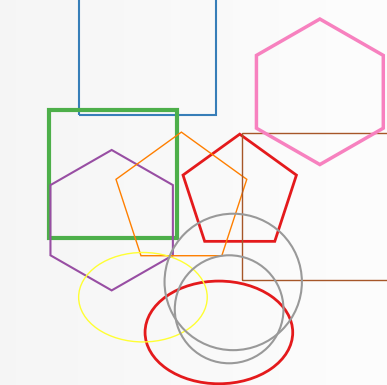[{"shape": "oval", "thickness": 2, "radius": 0.95, "center": [0.565, 0.137]}, {"shape": "pentagon", "thickness": 2, "radius": 0.77, "center": [0.619, 0.498]}, {"shape": "square", "thickness": 1.5, "radius": 0.88, "center": [0.38, 0.879]}, {"shape": "square", "thickness": 3, "radius": 0.83, "center": [0.291, 0.548]}, {"shape": "hexagon", "thickness": 1.5, "radius": 0.91, "center": [0.288, 0.428]}, {"shape": "pentagon", "thickness": 1, "radius": 0.89, "center": [0.468, 0.479]}, {"shape": "oval", "thickness": 1, "radius": 0.83, "center": [0.369, 0.228]}, {"shape": "square", "thickness": 1, "radius": 0.95, "center": [0.815, 0.463]}, {"shape": "hexagon", "thickness": 2.5, "radius": 0.95, "center": [0.825, 0.762]}, {"shape": "circle", "thickness": 1.5, "radius": 0.7, "center": [0.591, 0.197]}, {"shape": "circle", "thickness": 1.5, "radius": 0.89, "center": [0.602, 0.268]}]